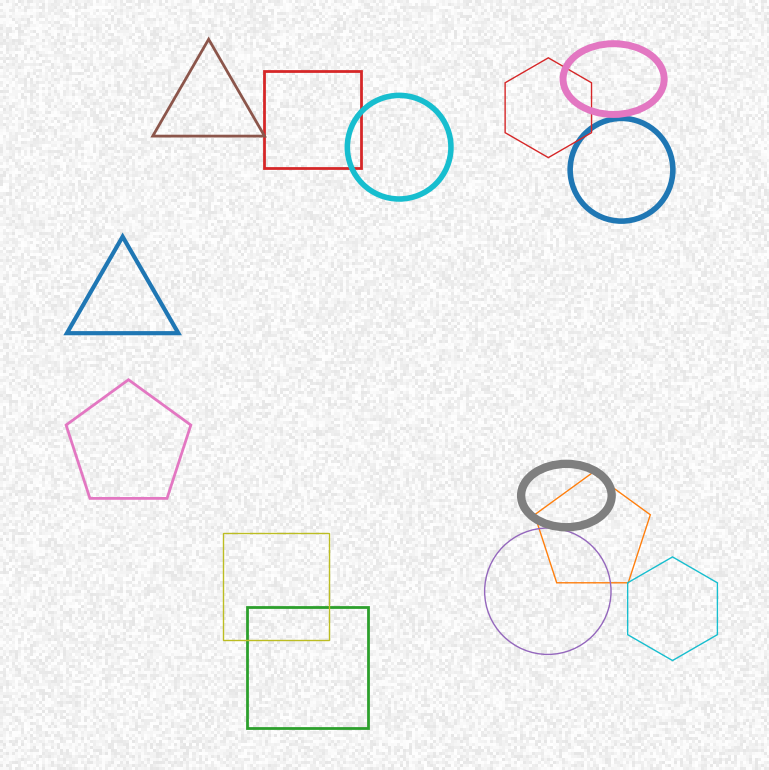[{"shape": "circle", "thickness": 2, "radius": 0.33, "center": [0.807, 0.78]}, {"shape": "triangle", "thickness": 1.5, "radius": 0.42, "center": [0.159, 0.609]}, {"shape": "pentagon", "thickness": 0.5, "radius": 0.4, "center": [0.769, 0.307]}, {"shape": "square", "thickness": 1, "radius": 0.39, "center": [0.399, 0.133]}, {"shape": "square", "thickness": 1, "radius": 0.31, "center": [0.406, 0.845]}, {"shape": "hexagon", "thickness": 0.5, "radius": 0.32, "center": [0.712, 0.86]}, {"shape": "circle", "thickness": 0.5, "radius": 0.41, "center": [0.711, 0.232]}, {"shape": "triangle", "thickness": 1, "radius": 0.42, "center": [0.271, 0.865]}, {"shape": "pentagon", "thickness": 1, "radius": 0.43, "center": [0.167, 0.422]}, {"shape": "oval", "thickness": 2.5, "radius": 0.33, "center": [0.797, 0.897]}, {"shape": "oval", "thickness": 3, "radius": 0.29, "center": [0.736, 0.356]}, {"shape": "square", "thickness": 0.5, "radius": 0.35, "center": [0.359, 0.238]}, {"shape": "hexagon", "thickness": 0.5, "radius": 0.34, "center": [0.873, 0.209]}, {"shape": "circle", "thickness": 2, "radius": 0.34, "center": [0.518, 0.809]}]